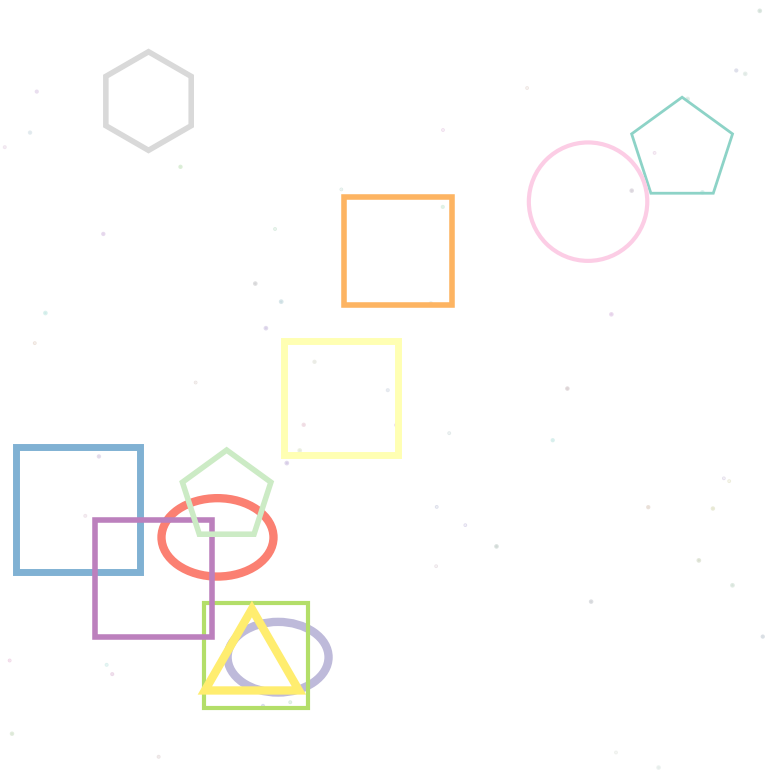[{"shape": "pentagon", "thickness": 1, "radius": 0.34, "center": [0.886, 0.805]}, {"shape": "square", "thickness": 2.5, "radius": 0.37, "center": [0.443, 0.483]}, {"shape": "oval", "thickness": 3, "radius": 0.33, "center": [0.361, 0.146]}, {"shape": "oval", "thickness": 3, "radius": 0.36, "center": [0.282, 0.302]}, {"shape": "square", "thickness": 2.5, "radius": 0.41, "center": [0.101, 0.339]}, {"shape": "square", "thickness": 2, "radius": 0.35, "center": [0.516, 0.674]}, {"shape": "square", "thickness": 1.5, "radius": 0.34, "center": [0.333, 0.149]}, {"shape": "circle", "thickness": 1.5, "radius": 0.38, "center": [0.764, 0.738]}, {"shape": "hexagon", "thickness": 2, "radius": 0.32, "center": [0.193, 0.869]}, {"shape": "square", "thickness": 2, "radius": 0.38, "center": [0.2, 0.249]}, {"shape": "pentagon", "thickness": 2, "radius": 0.3, "center": [0.294, 0.355]}, {"shape": "triangle", "thickness": 3, "radius": 0.35, "center": [0.327, 0.139]}]